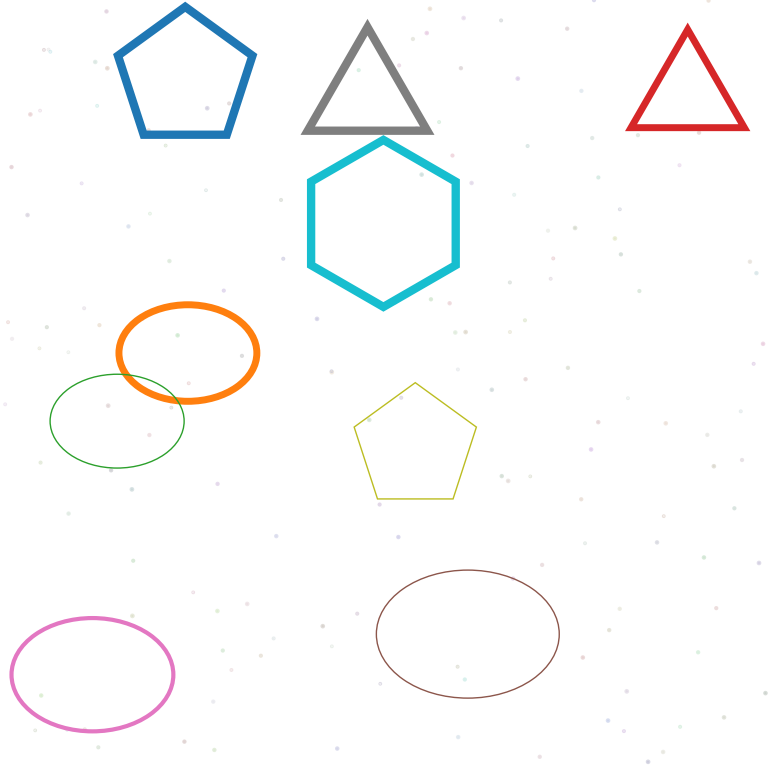[{"shape": "pentagon", "thickness": 3, "radius": 0.46, "center": [0.241, 0.899]}, {"shape": "oval", "thickness": 2.5, "radius": 0.45, "center": [0.244, 0.542]}, {"shape": "oval", "thickness": 0.5, "radius": 0.44, "center": [0.152, 0.453]}, {"shape": "triangle", "thickness": 2.5, "radius": 0.42, "center": [0.893, 0.877]}, {"shape": "oval", "thickness": 0.5, "radius": 0.59, "center": [0.608, 0.176]}, {"shape": "oval", "thickness": 1.5, "radius": 0.53, "center": [0.12, 0.124]}, {"shape": "triangle", "thickness": 3, "radius": 0.45, "center": [0.477, 0.875]}, {"shape": "pentagon", "thickness": 0.5, "radius": 0.42, "center": [0.539, 0.42]}, {"shape": "hexagon", "thickness": 3, "radius": 0.54, "center": [0.498, 0.71]}]